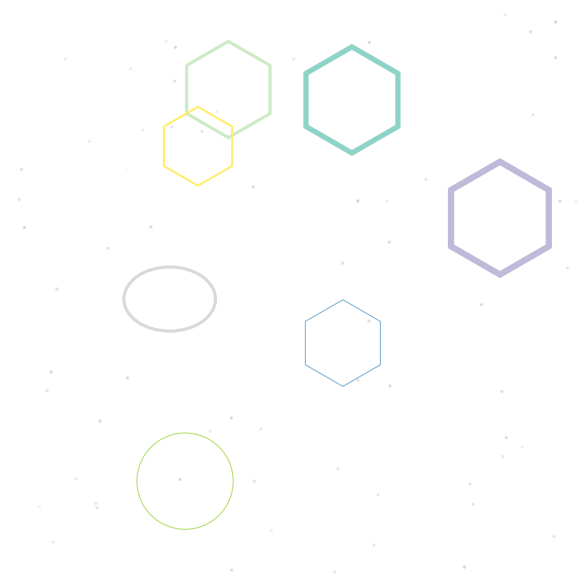[{"shape": "hexagon", "thickness": 2.5, "radius": 0.46, "center": [0.609, 0.826]}, {"shape": "hexagon", "thickness": 3, "radius": 0.49, "center": [0.866, 0.621]}, {"shape": "hexagon", "thickness": 0.5, "radius": 0.38, "center": [0.594, 0.405]}, {"shape": "circle", "thickness": 0.5, "radius": 0.42, "center": [0.32, 0.166]}, {"shape": "oval", "thickness": 1.5, "radius": 0.4, "center": [0.294, 0.481]}, {"shape": "hexagon", "thickness": 1.5, "radius": 0.42, "center": [0.395, 0.844]}, {"shape": "hexagon", "thickness": 1, "radius": 0.34, "center": [0.343, 0.746]}]